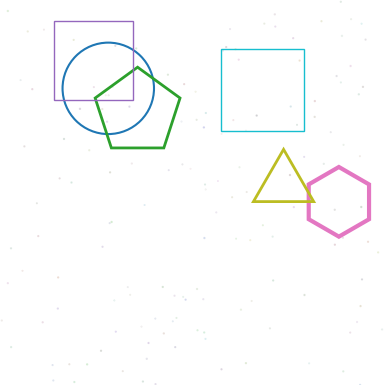[{"shape": "circle", "thickness": 1.5, "radius": 0.59, "center": [0.281, 0.771]}, {"shape": "pentagon", "thickness": 2, "radius": 0.58, "center": [0.357, 0.71]}, {"shape": "square", "thickness": 1, "radius": 0.51, "center": [0.242, 0.844]}, {"shape": "hexagon", "thickness": 3, "radius": 0.45, "center": [0.88, 0.476]}, {"shape": "triangle", "thickness": 2, "radius": 0.45, "center": [0.737, 0.522]}, {"shape": "square", "thickness": 1, "radius": 0.53, "center": [0.682, 0.767]}]